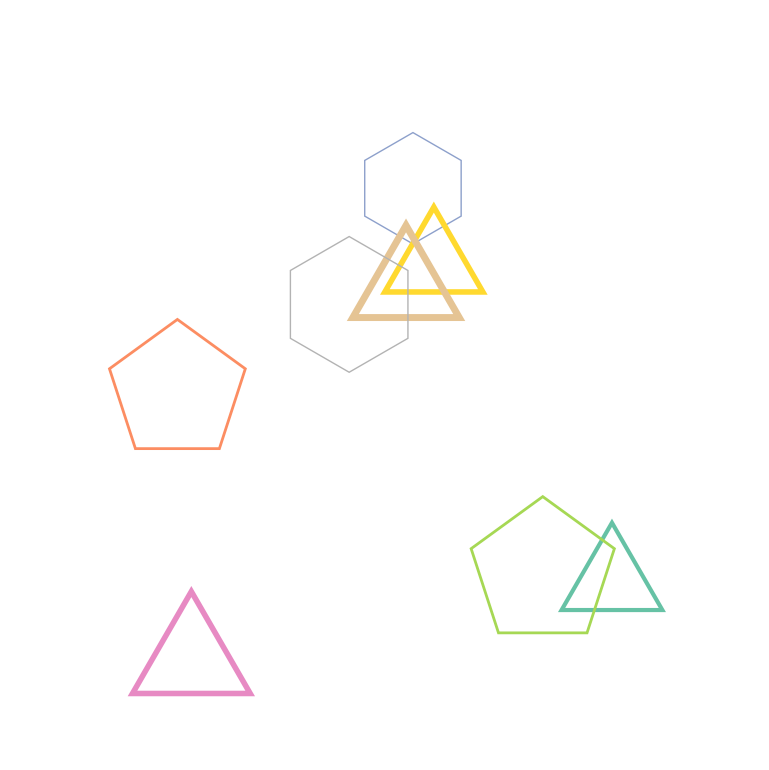[{"shape": "triangle", "thickness": 1.5, "radius": 0.38, "center": [0.795, 0.246]}, {"shape": "pentagon", "thickness": 1, "radius": 0.46, "center": [0.23, 0.492]}, {"shape": "hexagon", "thickness": 0.5, "radius": 0.36, "center": [0.536, 0.755]}, {"shape": "triangle", "thickness": 2, "radius": 0.44, "center": [0.248, 0.143]}, {"shape": "pentagon", "thickness": 1, "radius": 0.49, "center": [0.705, 0.257]}, {"shape": "triangle", "thickness": 2, "radius": 0.37, "center": [0.563, 0.658]}, {"shape": "triangle", "thickness": 2.5, "radius": 0.4, "center": [0.527, 0.627]}, {"shape": "hexagon", "thickness": 0.5, "radius": 0.44, "center": [0.453, 0.605]}]